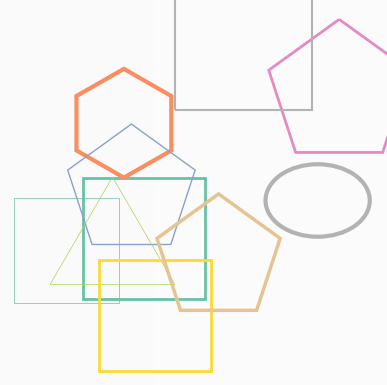[{"shape": "square", "thickness": 2, "radius": 0.79, "center": [0.372, 0.38]}, {"shape": "square", "thickness": 0.5, "radius": 0.68, "center": [0.172, 0.349]}, {"shape": "hexagon", "thickness": 3, "radius": 0.71, "center": [0.32, 0.68]}, {"shape": "pentagon", "thickness": 1, "radius": 0.86, "center": [0.339, 0.505]}, {"shape": "pentagon", "thickness": 2, "radius": 0.96, "center": [0.875, 0.759]}, {"shape": "triangle", "thickness": 0.5, "radius": 0.93, "center": [0.29, 0.354]}, {"shape": "square", "thickness": 2, "radius": 0.72, "center": [0.4, 0.181]}, {"shape": "pentagon", "thickness": 2.5, "radius": 0.84, "center": [0.564, 0.329]}, {"shape": "square", "thickness": 1.5, "radius": 0.88, "center": [0.627, 0.891]}, {"shape": "oval", "thickness": 3, "radius": 0.67, "center": [0.82, 0.479]}]